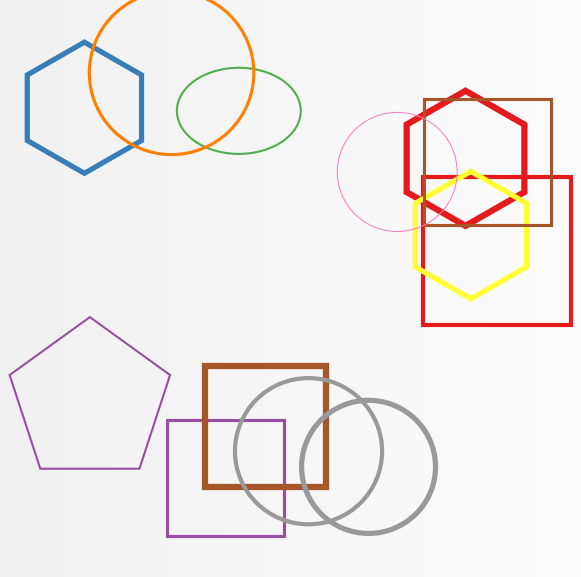[{"shape": "square", "thickness": 2, "radius": 0.64, "center": [0.855, 0.565]}, {"shape": "hexagon", "thickness": 3, "radius": 0.58, "center": [0.801, 0.725]}, {"shape": "hexagon", "thickness": 2.5, "radius": 0.57, "center": [0.145, 0.813]}, {"shape": "oval", "thickness": 1, "radius": 0.53, "center": [0.411, 0.807]}, {"shape": "pentagon", "thickness": 1, "radius": 0.73, "center": [0.155, 0.305]}, {"shape": "square", "thickness": 1.5, "radius": 0.5, "center": [0.388, 0.171]}, {"shape": "circle", "thickness": 1.5, "radius": 0.71, "center": [0.295, 0.873]}, {"shape": "hexagon", "thickness": 2.5, "radius": 0.55, "center": [0.81, 0.592]}, {"shape": "square", "thickness": 1.5, "radius": 0.55, "center": [0.839, 0.718]}, {"shape": "square", "thickness": 3, "radius": 0.52, "center": [0.457, 0.261]}, {"shape": "circle", "thickness": 0.5, "radius": 0.52, "center": [0.683, 0.701]}, {"shape": "circle", "thickness": 2, "radius": 0.63, "center": [0.531, 0.218]}, {"shape": "circle", "thickness": 2.5, "radius": 0.58, "center": [0.634, 0.191]}]